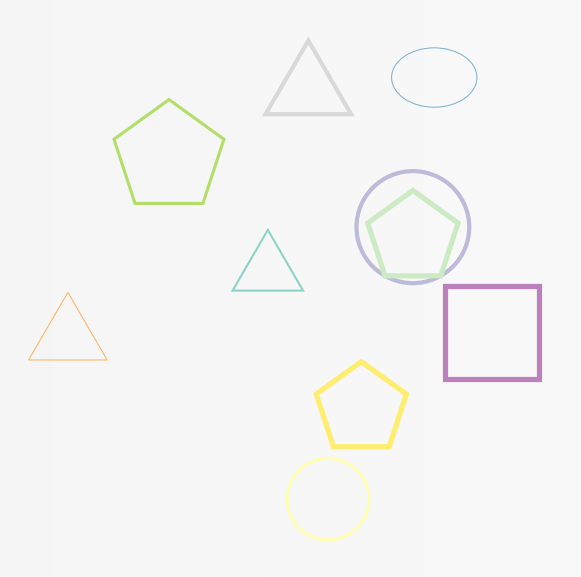[{"shape": "triangle", "thickness": 1, "radius": 0.35, "center": [0.461, 0.531]}, {"shape": "circle", "thickness": 1.5, "radius": 0.35, "center": [0.564, 0.135]}, {"shape": "circle", "thickness": 2, "radius": 0.49, "center": [0.71, 0.606]}, {"shape": "oval", "thickness": 0.5, "radius": 0.37, "center": [0.747, 0.865]}, {"shape": "triangle", "thickness": 0.5, "radius": 0.39, "center": [0.117, 0.415]}, {"shape": "pentagon", "thickness": 1.5, "radius": 0.5, "center": [0.291, 0.727]}, {"shape": "triangle", "thickness": 2, "radius": 0.42, "center": [0.53, 0.844]}, {"shape": "square", "thickness": 2.5, "radius": 0.4, "center": [0.846, 0.424]}, {"shape": "pentagon", "thickness": 2.5, "radius": 0.41, "center": [0.71, 0.588]}, {"shape": "pentagon", "thickness": 2.5, "radius": 0.41, "center": [0.622, 0.291]}]